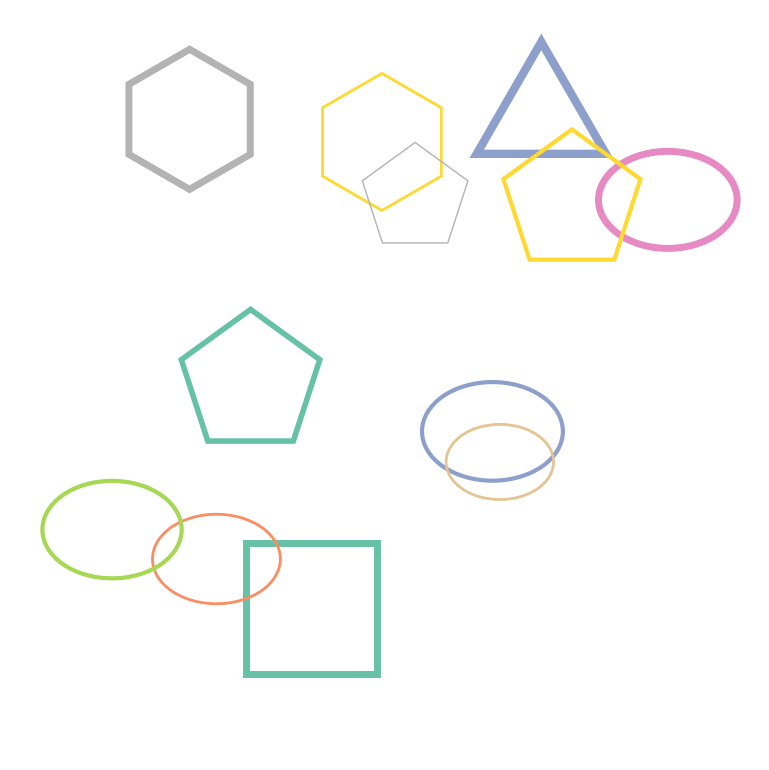[{"shape": "pentagon", "thickness": 2, "radius": 0.47, "center": [0.325, 0.504]}, {"shape": "square", "thickness": 2.5, "radius": 0.43, "center": [0.404, 0.21]}, {"shape": "oval", "thickness": 1, "radius": 0.42, "center": [0.281, 0.274]}, {"shape": "triangle", "thickness": 3, "radius": 0.48, "center": [0.703, 0.849]}, {"shape": "oval", "thickness": 1.5, "radius": 0.46, "center": [0.64, 0.44]}, {"shape": "oval", "thickness": 2.5, "radius": 0.45, "center": [0.867, 0.74]}, {"shape": "oval", "thickness": 1.5, "radius": 0.45, "center": [0.145, 0.312]}, {"shape": "pentagon", "thickness": 1.5, "radius": 0.47, "center": [0.743, 0.738]}, {"shape": "hexagon", "thickness": 1, "radius": 0.44, "center": [0.496, 0.816]}, {"shape": "oval", "thickness": 1, "radius": 0.35, "center": [0.649, 0.4]}, {"shape": "hexagon", "thickness": 2.5, "radius": 0.45, "center": [0.246, 0.845]}, {"shape": "pentagon", "thickness": 0.5, "radius": 0.36, "center": [0.539, 0.743]}]